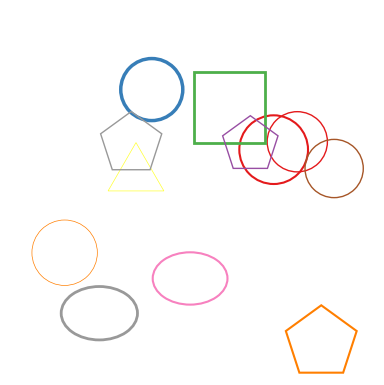[{"shape": "circle", "thickness": 1, "radius": 0.39, "center": [0.772, 0.632]}, {"shape": "circle", "thickness": 1.5, "radius": 0.45, "center": [0.711, 0.611]}, {"shape": "circle", "thickness": 2.5, "radius": 0.4, "center": [0.394, 0.767]}, {"shape": "square", "thickness": 2, "radius": 0.46, "center": [0.596, 0.721]}, {"shape": "pentagon", "thickness": 1, "radius": 0.38, "center": [0.65, 0.624]}, {"shape": "pentagon", "thickness": 1.5, "radius": 0.48, "center": [0.834, 0.11]}, {"shape": "circle", "thickness": 0.5, "radius": 0.42, "center": [0.168, 0.344]}, {"shape": "triangle", "thickness": 0.5, "radius": 0.42, "center": [0.353, 0.546]}, {"shape": "circle", "thickness": 1, "radius": 0.38, "center": [0.868, 0.562]}, {"shape": "oval", "thickness": 1.5, "radius": 0.49, "center": [0.494, 0.277]}, {"shape": "oval", "thickness": 2, "radius": 0.5, "center": [0.258, 0.186]}, {"shape": "pentagon", "thickness": 1, "radius": 0.42, "center": [0.341, 0.627]}]